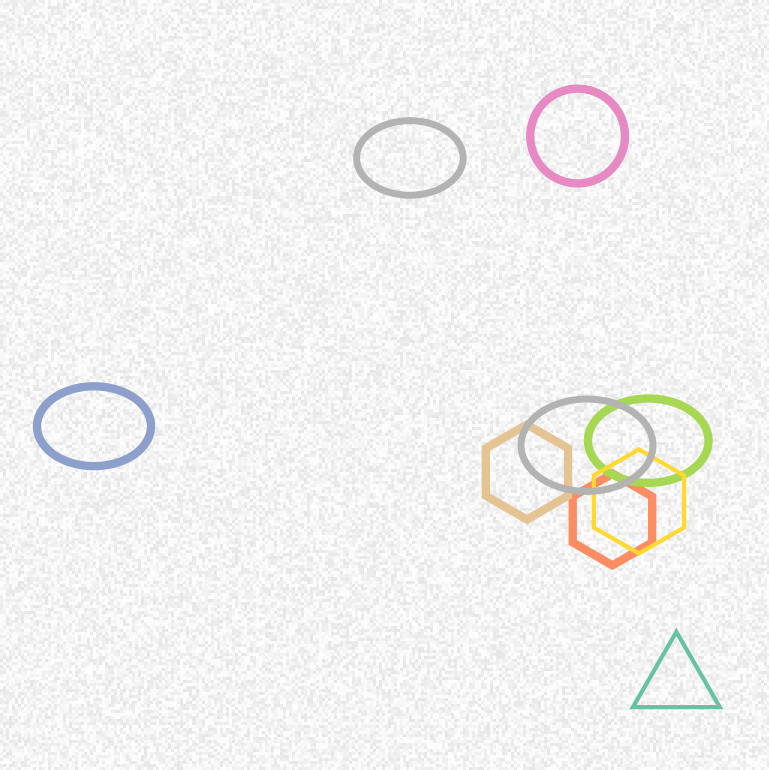[{"shape": "triangle", "thickness": 1.5, "radius": 0.33, "center": [0.878, 0.114]}, {"shape": "hexagon", "thickness": 3, "radius": 0.3, "center": [0.795, 0.325]}, {"shape": "oval", "thickness": 3, "radius": 0.37, "center": [0.122, 0.446]}, {"shape": "circle", "thickness": 3, "radius": 0.31, "center": [0.75, 0.823]}, {"shape": "oval", "thickness": 3, "radius": 0.39, "center": [0.842, 0.428]}, {"shape": "hexagon", "thickness": 1.5, "radius": 0.34, "center": [0.83, 0.349]}, {"shape": "hexagon", "thickness": 3, "radius": 0.31, "center": [0.684, 0.387]}, {"shape": "oval", "thickness": 2.5, "radius": 0.35, "center": [0.532, 0.795]}, {"shape": "oval", "thickness": 2.5, "radius": 0.43, "center": [0.762, 0.422]}]